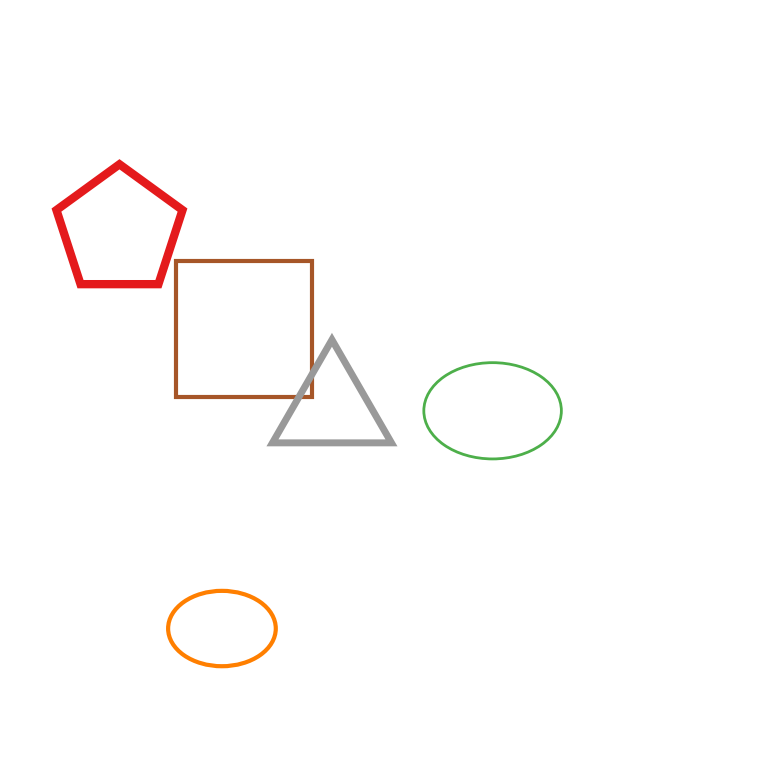[{"shape": "pentagon", "thickness": 3, "radius": 0.43, "center": [0.155, 0.701]}, {"shape": "oval", "thickness": 1, "radius": 0.45, "center": [0.64, 0.467]}, {"shape": "oval", "thickness": 1.5, "radius": 0.35, "center": [0.288, 0.184]}, {"shape": "square", "thickness": 1.5, "radius": 0.44, "center": [0.317, 0.572]}, {"shape": "triangle", "thickness": 2.5, "radius": 0.45, "center": [0.431, 0.469]}]